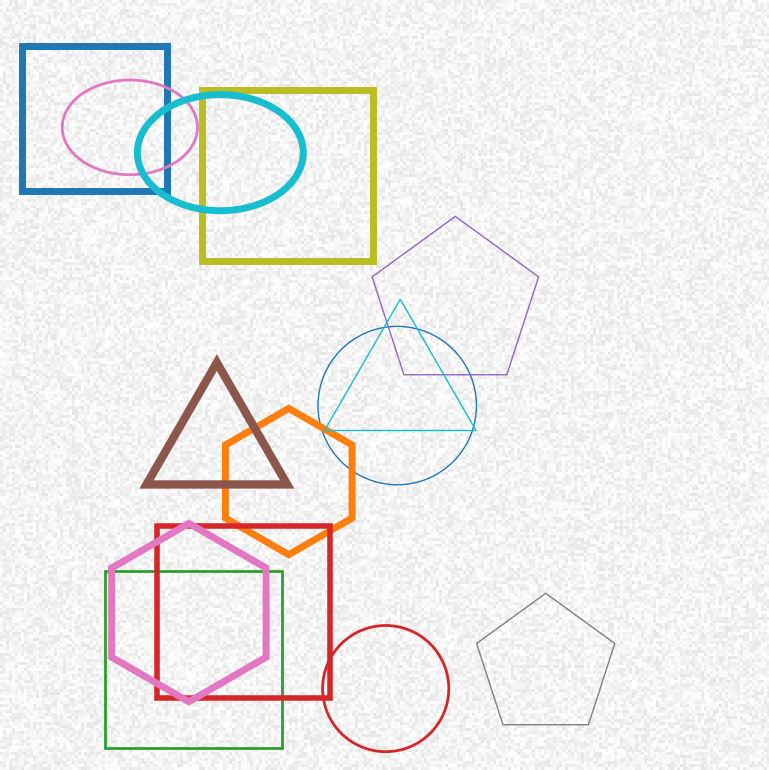[{"shape": "square", "thickness": 2.5, "radius": 0.47, "center": [0.122, 0.846]}, {"shape": "circle", "thickness": 0.5, "radius": 0.51, "center": [0.516, 0.473]}, {"shape": "hexagon", "thickness": 2.5, "radius": 0.47, "center": [0.375, 0.375]}, {"shape": "square", "thickness": 1, "radius": 0.57, "center": [0.251, 0.143]}, {"shape": "circle", "thickness": 1, "radius": 0.41, "center": [0.501, 0.106]}, {"shape": "square", "thickness": 2, "radius": 0.56, "center": [0.316, 0.205]}, {"shape": "pentagon", "thickness": 0.5, "radius": 0.57, "center": [0.591, 0.605]}, {"shape": "triangle", "thickness": 3, "radius": 0.53, "center": [0.282, 0.424]}, {"shape": "hexagon", "thickness": 2.5, "radius": 0.58, "center": [0.245, 0.204]}, {"shape": "oval", "thickness": 1, "radius": 0.44, "center": [0.169, 0.835]}, {"shape": "pentagon", "thickness": 0.5, "radius": 0.47, "center": [0.709, 0.135]}, {"shape": "square", "thickness": 2.5, "radius": 0.55, "center": [0.374, 0.771]}, {"shape": "oval", "thickness": 2.5, "radius": 0.54, "center": [0.286, 0.802]}, {"shape": "triangle", "thickness": 0.5, "radius": 0.57, "center": [0.52, 0.498]}]